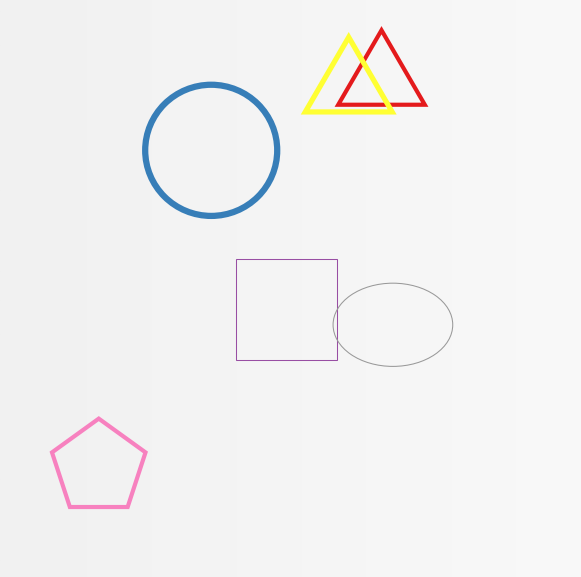[{"shape": "triangle", "thickness": 2, "radius": 0.43, "center": [0.656, 0.861]}, {"shape": "circle", "thickness": 3, "radius": 0.57, "center": [0.363, 0.739]}, {"shape": "square", "thickness": 0.5, "radius": 0.44, "center": [0.493, 0.463]}, {"shape": "triangle", "thickness": 2.5, "radius": 0.43, "center": [0.6, 0.848]}, {"shape": "pentagon", "thickness": 2, "radius": 0.42, "center": [0.17, 0.19]}, {"shape": "oval", "thickness": 0.5, "radius": 0.51, "center": [0.676, 0.437]}]